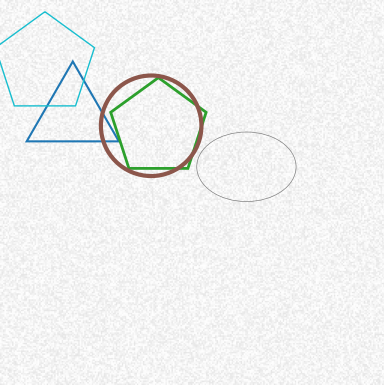[{"shape": "triangle", "thickness": 1.5, "radius": 0.69, "center": [0.189, 0.702]}, {"shape": "pentagon", "thickness": 2, "radius": 0.65, "center": [0.411, 0.668]}, {"shape": "circle", "thickness": 3, "radius": 0.65, "center": [0.393, 0.673]}, {"shape": "oval", "thickness": 0.5, "radius": 0.65, "center": [0.64, 0.567]}, {"shape": "pentagon", "thickness": 1, "radius": 0.68, "center": [0.117, 0.834]}]